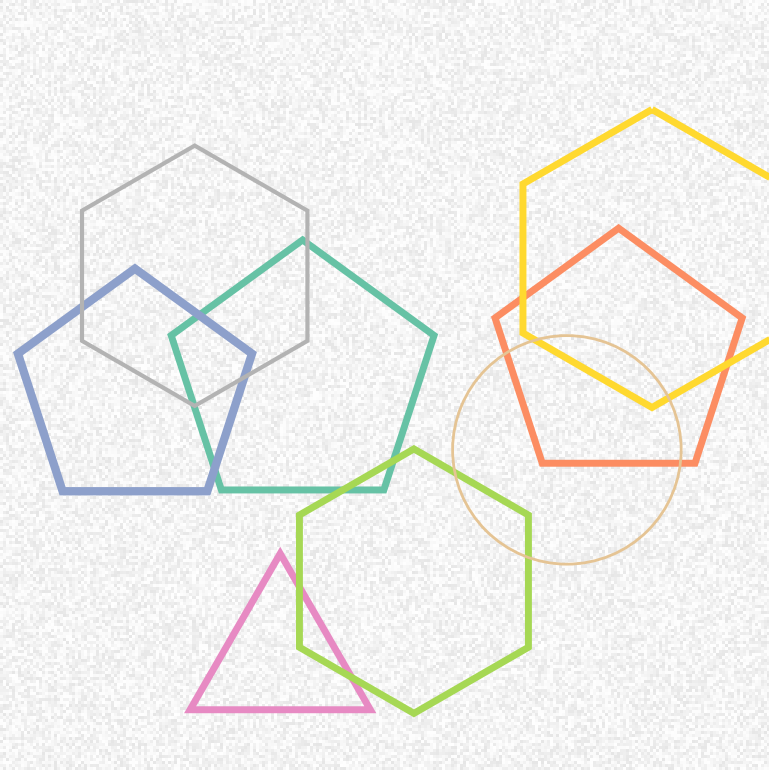[{"shape": "pentagon", "thickness": 2.5, "radius": 0.9, "center": [0.393, 0.509]}, {"shape": "pentagon", "thickness": 2.5, "radius": 0.84, "center": [0.803, 0.535]}, {"shape": "pentagon", "thickness": 3, "radius": 0.8, "center": [0.175, 0.491]}, {"shape": "triangle", "thickness": 2.5, "radius": 0.68, "center": [0.364, 0.146]}, {"shape": "hexagon", "thickness": 2.5, "radius": 0.86, "center": [0.538, 0.245]}, {"shape": "hexagon", "thickness": 2.5, "radius": 0.97, "center": [0.847, 0.664]}, {"shape": "circle", "thickness": 1, "radius": 0.74, "center": [0.736, 0.416]}, {"shape": "hexagon", "thickness": 1.5, "radius": 0.85, "center": [0.253, 0.642]}]